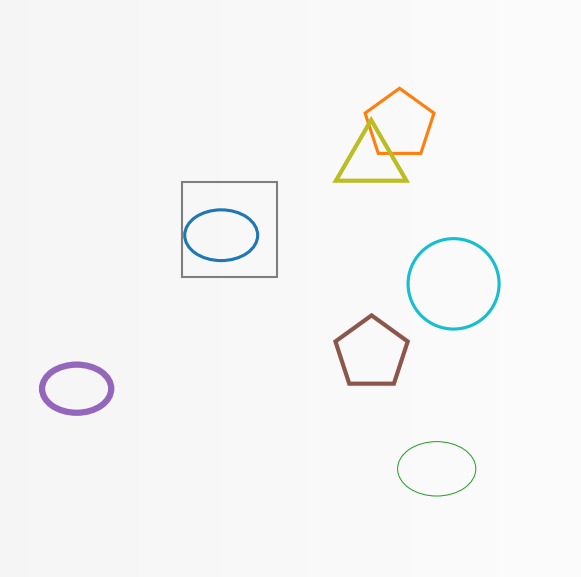[{"shape": "oval", "thickness": 1.5, "radius": 0.31, "center": [0.381, 0.592]}, {"shape": "pentagon", "thickness": 1.5, "radius": 0.31, "center": [0.687, 0.784]}, {"shape": "oval", "thickness": 0.5, "radius": 0.34, "center": [0.751, 0.187]}, {"shape": "oval", "thickness": 3, "radius": 0.3, "center": [0.132, 0.326]}, {"shape": "pentagon", "thickness": 2, "radius": 0.33, "center": [0.639, 0.388]}, {"shape": "square", "thickness": 1, "radius": 0.41, "center": [0.395, 0.602]}, {"shape": "triangle", "thickness": 2, "radius": 0.35, "center": [0.639, 0.721]}, {"shape": "circle", "thickness": 1.5, "radius": 0.39, "center": [0.78, 0.508]}]